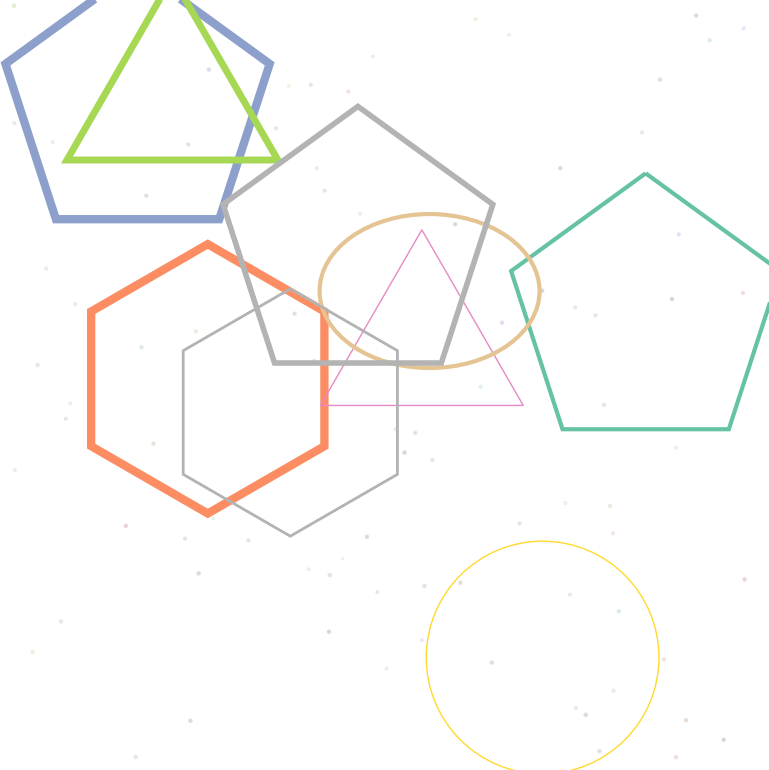[{"shape": "pentagon", "thickness": 1.5, "radius": 0.92, "center": [0.839, 0.591]}, {"shape": "hexagon", "thickness": 3, "radius": 0.87, "center": [0.27, 0.508]}, {"shape": "pentagon", "thickness": 3, "radius": 0.9, "center": [0.179, 0.861]}, {"shape": "triangle", "thickness": 0.5, "radius": 0.76, "center": [0.548, 0.549]}, {"shape": "triangle", "thickness": 2.5, "radius": 0.79, "center": [0.224, 0.871]}, {"shape": "circle", "thickness": 0.5, "radius": 0.76, "center": [0.705, 0.146]}, {"shape": "oval", "thickness": 1.5, "radius": 0.71, "center": [0.558, 0.622]}, {"shape": "hexagon", "thickness": 1, "radius": 0.8, "center": [0.377, 0.464]}, {"shape": "pentagon", "thickness": 2, "radius": 0.92, "center": [0.465, 0.678]}]